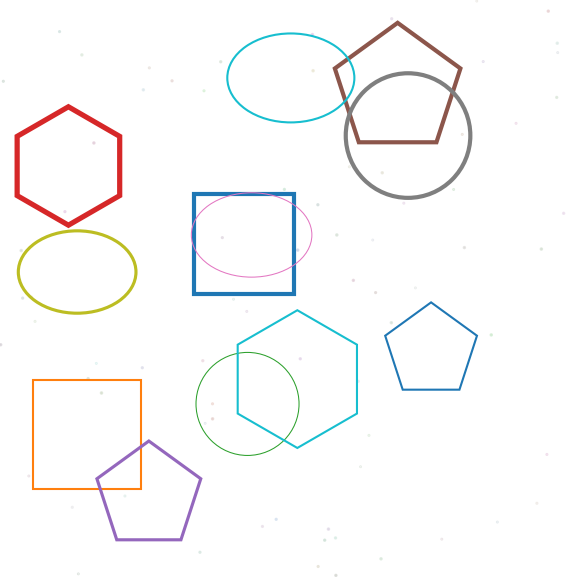[{"shape": "square", "thickness": 2, "radius": 0.43, "center": [0.423, 0.577]}, {"shape": "pentagon", "thickness": 1, "radius": 0.42, "center": [0.746, 0.392]}, {"shape": "square", "thickness": 1, "radius": 0.47, "center": [0.151, 0.247]}, {"shape": "circle", "thickness": 0.5, "radius": 0.45, "center": [0.429, 0.3]}, {"shape": "hexagon", "thickness": 2.5, "radius": 0.51, "center": [0.118, 0.712]}, {"shape": "pentagon", "thickness": 1.5, "radius": 0.47, "center": [0.258, 0.141]}, {"shape": "pentagon", "thickness": 2, "radius": 0.57, "center": [0.689, 0.845]}, {"shape": "oval", "thickness": 0.5, "radius": 0.52, "center": [0.436, 0.592]}, {"shape": "circle", "thickness": 2, "radius": 0.54, "center": [0.707, 0.764]}, {"shape": "oval", "thickness": 1.5, "radius": 0.51, "center": [0.134, 0.528]}, {"shape": "oval", "thickness": 1, "radius": 0.55, "center": [0.504, 0.864]}, {"shape": "hexagon", "thickness": 1, "radius": 0.6, "center": [0.515, 0.343]}]